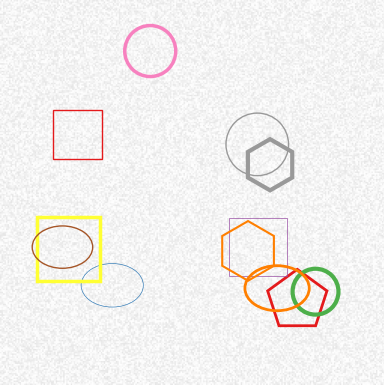[{"shape": "pentagon", "thickness": 2, "radius": 0.4, "center": [0.772, 0.219]}, {"shape": "square", "thickness": 1, "radius": 0.32, "center": [0.201, 0.65]}, {"shape": "oval", "thickness": 0.5, "radius": 0.4, "center": [0.291, 0.259]}, {"shape": "circle", "thickness": 3, "radius": 0.3, "center": [0.82, 0.242]}, {"shape": "square", "thickness": 0.5, "radius": 0.38, "center": [0.669, 0.358]}, {"shape": "oval", "thickness": 2, "radius": 0.42, "center": [0.72, 0.251]}, {"shape": "hexagon", "thickness": 1.5, "radius": 0.39, "center": [0.644, 0.348]}, {"shape": "square", "thickness": 2.5, "radius": 0.41, "center": [0.178, 0.353]}, {"shape": "oval", "thickness": 1, "radius": 0.39, "center": [0.162, 0.358]}, {"shape": "circle", "thickness": 2.5, "radius": 0.33, "center": [0.39, 0.867]}, {"shape": "hexagon", "thickness": 3, "radius": 0.33, "center": [0.701, 0.572]}, {"shape": "circle", "thickness": 1, "radius": 0.41, "center": [0.668, 0.625]}]